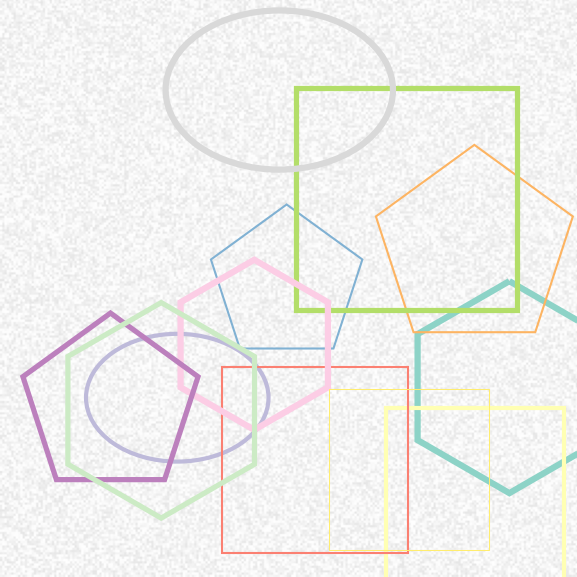[{"shape": "hexagon", "thickness": 3, "radius": 0.92, "center": [0.882, 0.329]}, {"shape": "square", "thickness": 2, "radius": 0.77, "center": [0.822, 0.139]}, {"shape": "oval", "thickness": 2, "radius": 0.79, "center": [0.307, 0.31]}, {"shape": "square", "thickness": 1, "radius": 0.81, "center": [0.545, 0.202]}, {"shape": "pentagon", "thickness": 1, "radius": 0.69, "center": [0.496, 0.507]}, {"shape": "pentagon", "thickness": 1, "radius": 0.9, "center": [0.821, 0.569]}, {"shape": "square", "thickness": 2.5, "radius": 0.96, "center": [0.704, 0.655]}, {"shape": "hexagon", "thickness": 3, "radius": 0.74, "center": [0.44, 0.402]}, {"shape": "oval", "thickness": 3, "radius": 0.98, "center": [0.484, 0.843]}, {"shape": "pentagon", "thickness": 2.5, "radius": 0.8, "center": [0.191, 0.298]}, {"shape": "hexagon", "thickness": 2.5, "radius": 0.93, "center": [0.279, 0.289]}, {"shape": "square", "thickness": 0.5, "radius": 0.69, "center": [0.708, 0.186]}]